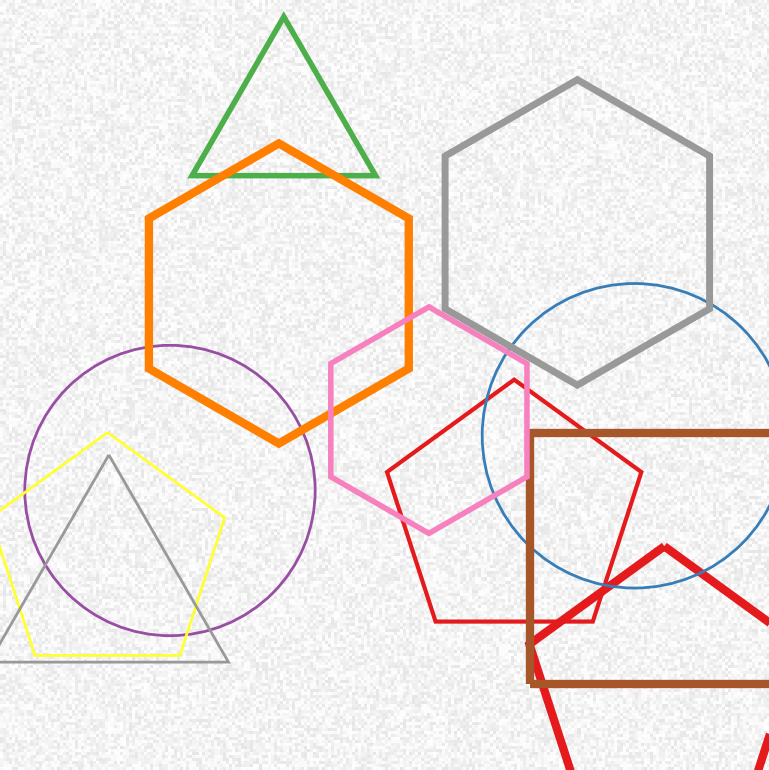[{"shape": "pentagon", "thickness": 1.5, "radius": 0.87, "center": [0.668, 0.333]}, {"shape": "pentagon", "thickness": 3, "radius": 0.92, "center": [0.863, 0.106]}, {"shape": "circle", "thickness": 1, "radius": 0.99, "center": [0.824, 0.434]}, {"shape": "triangle", "thickness": 2, "radius": 0.69, "center": [0.369, 0.841]}, {"shape": "circle", "thickness": 1, "radius": 0.94, "center": [0.221, 0.363]}, {"shape": "hexagon", "thickness": 3, "radius": 0.97, "center": [0.362, 0.619]}, {"shape": "pentagon", "thickness": 1, "radius": 0.8, "center": [0.14, 0.278]}, {"shape": "square", "thickness": 3, "radius": 0.81, "center": [0.852, 0.274]}, {"shape": "hexagon", "thickness": 2, "radius": 0.74, "center": [0.557, 0.454]}, {"shape": "hexagon", "thickness": 2.5, "radius": 0.99, "center": [0.75, 0.698]}, {"shape": "triangle", "thickness": 1, "radius": 0.9, "center": [0.141, 0.23]}]